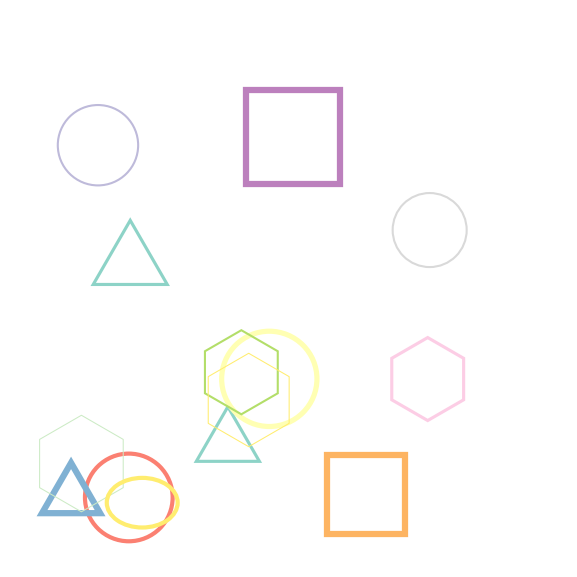[{"shape": "triangle", "thickness": 1.5, "radius": 0.37, "center": [0.226, 0.544]}, {"shape": "triangle", "thickness": 1.5, "radius": 0.32, "center": [0.395, 0.232]}, {"shape": "circle", "thickness": 2.5, "radius": 0.41, "center": [0.466, 0.343]}, {"shape": "circle", "thickness": 1, "radius": 0.35, "center": [0.17, 0.748]}, {"shape": "circle", "thickness": 2, "radius": 0.38, "center": [0.223, 0.138]}, {"shape": "triangle", "thickness": 3, "radius": 0.29, "center": [0.123, 0.14]}, {"shape": "square", "thickness": 3, "radius": 0.34, "center": [0.634, 0.143]}, {"shape": "hexagon", "thickness": 1, "radius": 0.36, "center": [0.418, 0.355]}, {"shape": "hexagon", "thickness": 1.5, "radius": 0.36, "center": [0.741, 0.343]}, {"shape": "circle", "thickness": 1, "radius": 0.32, "center": [0.744, 0.601]}, {"shape": "square", "thickness": 3, "radius": 0.41, "center": [0.507, 0.761]}, {"shape": "hexagon", "thickness": 0.5, "radius": 0.42, "center": [0.141, 0.196]}, {"shape": "oval", "thickness": 2, "radius": 0.31, "center": [0.246, 0.129]}, {"shape": "hexagon", "thickness": 0.5, "radius": 0.4, "center": [0.431, 0.307]}]